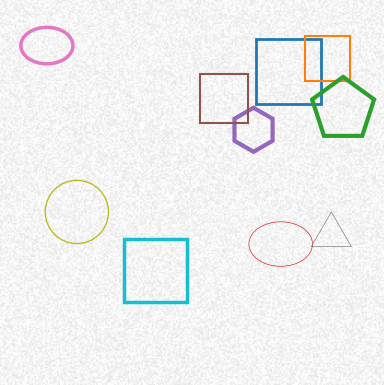[{"shape": "square", "thickness": 2, "radius": 0.42, "center": [0.749, 0.815]}, {"shape": "square", "thickness": 1.5, "radius": 0.3, "center": [0.851, 0.848]}, {"shape": "pentagon", "thickness": 3, "radius": 0.42, "center": [0.891, 0.716]}, {"shape": "oval", "thickness": 0.5, "radius": 0.41, "center": [0.729, 0.366]}, {"shape": "hexagon", "thickness": 3, "radius": 0.29, "center": [0.659, 0.663]}, {"shape": "square", "thickness": 1.5, "radius": 0.31, "center": [0.582, 0.744]}, {"shape": "oval", "thickness": 2.5, "radius": 0.34, "center": [0.122, 0.882]}, {"shape": "triangle", "thickness": 0.5, "radius": 0.3, "center": [0.861, 0.389]}, {"shape": "circle", "thickness": 1, "radius": 0.41, "center": [0.2, 0.449]}, {"shape": "square", "thickness": 2.5, "radius": 0.41, "center": [0.405, 0.298]}]